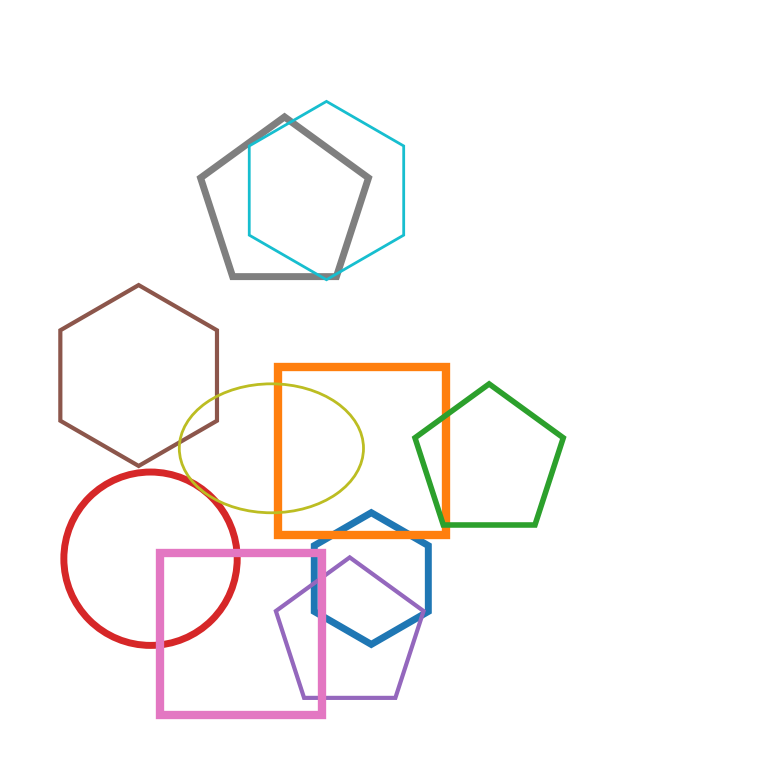[{"shape": "hexagon", "thickness": 2.5, "radius": 0.43, "center": [0.482, 0.249]}, {"shape": "square", "thickness": 3, "radius": 0.55, "center": [0.47, 0.414]}, {"shape": "pentagon", "thickness": 2, "radius": 0.51, "center": [0.635, 0.4]}, {"shape": "circle", "thickness": 2.5, "radius": 0.56, "center": [0.195, 0.274]}, {"shape": "pentagon", "thickness": 1.5, "radius": 0.5, "center": [0.454, 0.175]}, {"shape": "hexagon", "thickness": 1.5, "radius": 0.59, "center": [0.18, 0.512]}, {"shape": "square", "thickness": 3, "radius": 0.53, "center": [0.314, 0.177]}, {"shape": "pentagon", "thickness": 2.5, "radius": 0.57, "center": [0.37, 0.734]}, {"shape": "oval", "thickness": 1, "radius": 0.6, "center": [0.352, 0.418]}, {"shape": "hexagon", "thickness": 1, "radius": 0.58, "center": [0.424, 0.753]}]